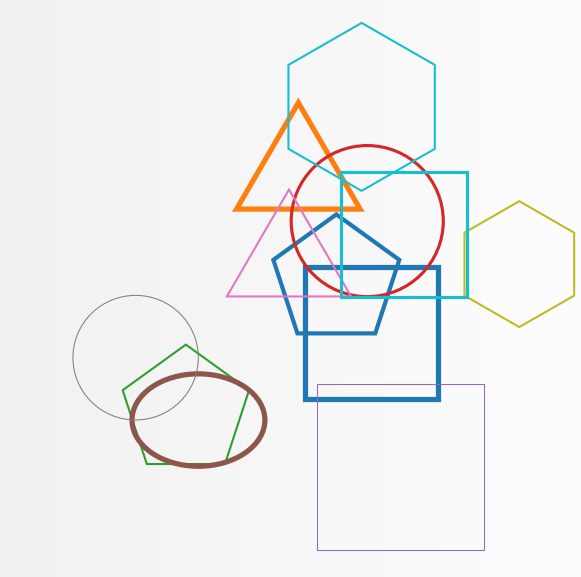[{"shape": "pentagon", "thickness": 2, "radius": 0.57, "center": [0.579, 0.514]}, {"shape": "square", "thickness": 2.5, "radius": 0.57, "center": [0.639, 0.423]}, {"shape": "triangle", "thickness": 2.5, "radius": 0.61, "center": [0.513, 0.698]}, {"shape": "pentagon", "thickness": 1, "radius": 0.57, "center": [0.32, 0.288]}, {"shape": "circle", "thickness": 1.5, "radius": 0.65, "center": [0.632, 0.616]}, {"shape": "square", "thickness": 0.5, "radius": 0.72, "center": [0.689, 0.191]}, {"shape": "oval", "thickness": 2.5, "radius": 0.57, "center": [0.341, 0.272]}, {"shape": "triangle", "thickness": 1, "radius": 0.62, "center": [0.497, 0.548]}, {"shape": "circle", "thickness": 0.5, "radius": 0.54, "center": [0.233, 0.38]}, {"shape": "hexagon", "thickness": 1, "radius": 0.54, "center": [0.893, 0.542]}, {"shape": "square", "thickness": 1.5, "radius": 0.54, "center": [0.695, 0.593]}, {"shape": "hexagon", "thickness": 1, "radius": 0.73, "center": [0.622, 0.814]}]